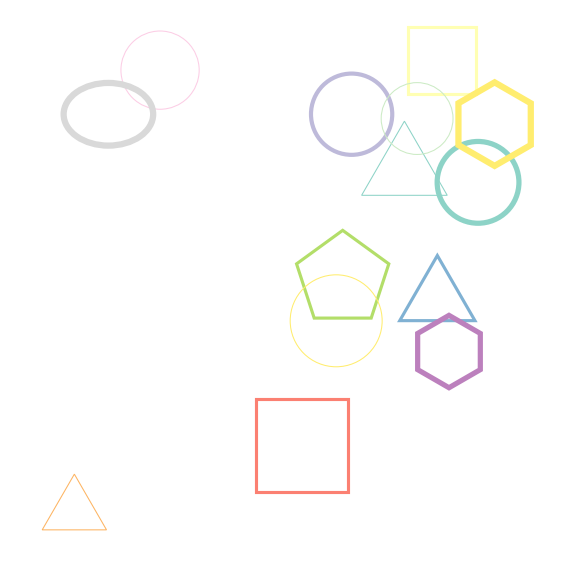[{"shape": "triangle", "thickness": 0.5, "radius": 0.43, "center": [0.7, 0.704]}, {"shape": "circle", "thickness": 2.5, "radius": 0.35, "center": [0.828, 0.683]}, {"shape": "square", "thickness": 1.5, "radius": 0.29, "center": [0.765, 0.894]}, {"shape": "circle", "thickness": 2, "radius": 0.35, "center": [0.609, 0.801]}, {"shape": "square", "thickness": 1.5, "radius": 0.4, "center": [0.523, 0.228]}, {"shape": "triangle", "thickness": 1.5, "radius": 0.38, "center": [0.757, 0.481]}, {"shape": "triangle", "thickness": 0.5, "radius": 0.32, "center": [0.129, 0.114]}, {"shape": "pentagon", "thickness": 1.5, "radius": 0.42, "center": [0.593, 0.516]}, {"shape": "circle", "thickness": 0.5, "radius": 0.34, "center": [0.277, 0.878]}, {"shape": "oval", "thickness": 3, "radius": 0.39, "center": [0.188, 0.801]}, {"shape": "hexagon", "thickness": 2.5, "radius": 0.31, "center": [0.777, 0.39]}, {"shape": "circle", "thickness": 0.5, "radius": 0.31, "center": [0.722, 0.794]}, {"shape": "hexagon", "thickness": 3, "radius": 0.36, "center": [0.856, 0.784]}, {"shape": "circle", "thickness": 0.5, "radius": 0.4, "center": [0.582, 0.444]}]